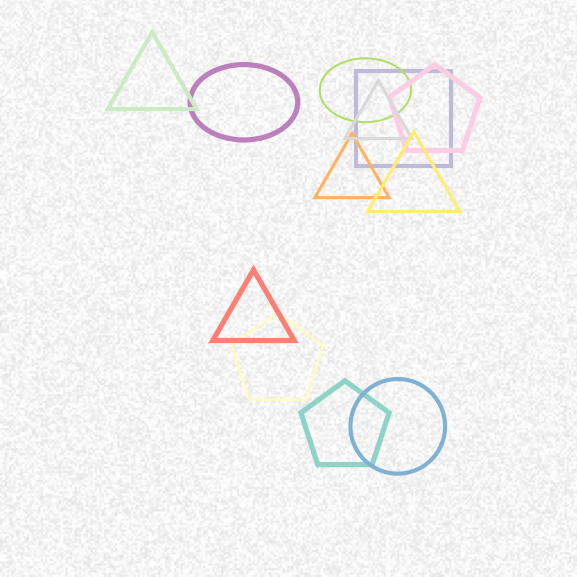[{"shape": "pentagon", "thickness": 2.5, "radius": 0.4, "center": [0.597, 0.26]}, {"shape": "pentagon", "thickness": 1, "radius": 0.42, "center": [0.48, 0.375]}, {"shape": "square", "thickness": 2, "radius": 0.41, "center": [0.699, 0.794]}, {"shape": "triangle", "thickness": 2.5, "radius": 0.41, "center": [0.439, 0.45]}, {"shape": "circle", "thickness": 2, "radius": 0.41, "center": [0.689, 0.261]}, {"shape": "triangle", "thickness": 1.5, "radius": 0.37, "center": [0.61, 0.694]}, {"shape": "oval", "thickness": 1, "radius": 0.4, "center": [0.633, 0.843]}, {"shape": "pentagon", "thickness": 2.5, "radius": 0.41, "center": [0.753, 0.805]}, {"shape": "triangle", "thickness": 1.5, "radius": 0.33, "center": [0.655, 0.793]}, {"shape": "oval", "thickness": 2.5, "radius": 0.47, "center": [0.422, 0.822]}, {"shape": "triangle", "thickness": 2, "radius": 0.44, "center": [0.264, 0.855]}, {"shape": "triangle", "thickness": 1.5, "radius": 0.46, "center": [0.717, 0.679]}]